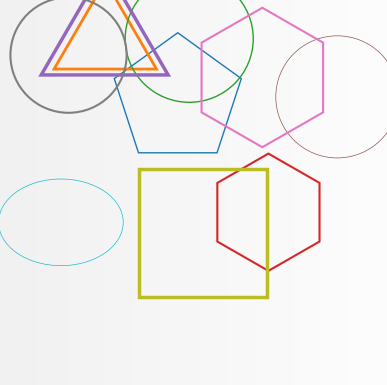[{"shape": "pentagon", "thickness": 1, "radius": 0.86, "center": [0.459, 0.743]}, {"shape": "triangle", "thickness": 2, "radius": 0.76, "center": [0.272, 0.897]}, {"shape": "circle", "thickness": 1, "radius": 0.83, "center": [0.488, 0.9]}, {"shape": "hexagon", "thickness": 1.5, "radius": 0.76, "center": [0.693, 0.449]}, {"shape": "triangle", "thickness": 2.5, "radius": 0.95, "center": [0.27, 0.9]}, {"shape": "circle", "thickness": 0.5, "radius": 0.79, "center": [0.87, 0.748]}, {"shape": "hexagon", "thickness": 1.5, "radius": 0.91, "center": [0.677, 0.799]}, {"shape": "circle", "thickness": 1.5, "radius": 0.75, "center": [0.177, 0.857]}, {"shape": "square", "thickness": 2.5, "radius": 0.83, "center": [0.523, 0.395]}, {"shape": "oval", "thickness": 0.5, "radius": 0.8, "center": [0.157, 0.423]}]